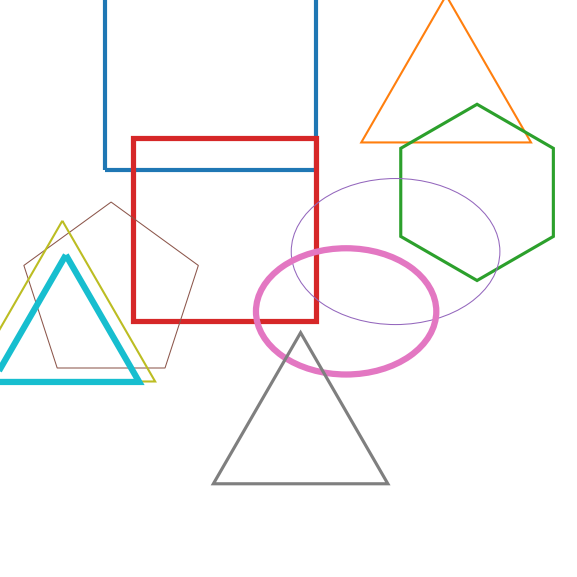[{"shape": "square", "thickness": 2, "radius": 0.91, "center": [0.364, 0.888]}, {"shape": "triangle", "thickness": 1, "radius": 0.85, "center": [0.773, 0.837]}, {"shape": "hexagon", "thickness": 1.5, "radius": 0.76, "center": [0.826, 0.666]}, {"shape": "square", "thickness": 2.5, "radius": 0.79, "center": [0.388, 0.601]}, {"shape": "oval", "thickness": 0.5, "radius": 0.9, "center": [0.685, 0.564]}, {"shape": "pentagon", "thickness": 0.5, "radius": 0.79, "center": [0.192, 0.49]}, {"shape": "oval", "thickness": 3, "radius": 0.78, "center": [0.599, 0.46]}, {"shape": "triangle", "thickness": 1.5, "radius": 0.87, "center": [0.521, 0.249]}, {"shape": "triangle", "thickness": 1, "radius": 0.93, "center": [0.108, 0.431]}, {"shape": "triangle", "thickness": 3, "radius": 0.73, "center": [0.114, 0.411]}]